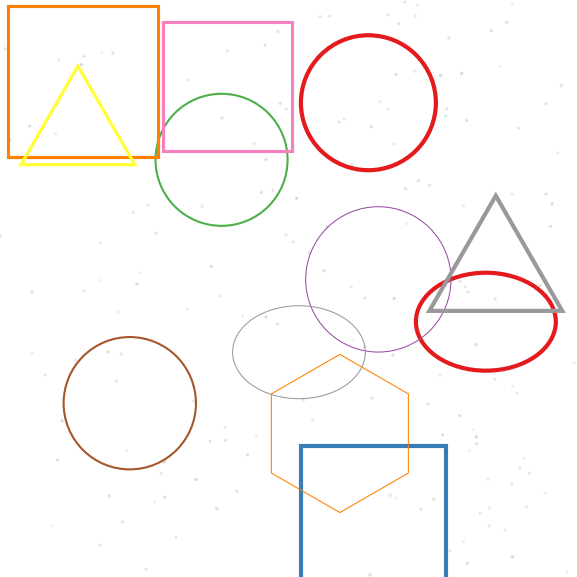[{"shape": "oval", "thickness": 2, "radius": 0.61, "center": [0.841, 0.442]}, {"shape": "circle", "thickness": 2, "radius": 0.58, "center": [0.638, 0.821]}, {"shape": "square", "thickness": 2, "radius": 0.63, "center": [0.647, 0.102]}, {"shape": "circle", "thickness": 1, "radius": 0.57, "center": [0.384, 0.722]}, {"shape": "circle", "thickness": 0.5, "radius": 0.63, "center": [0.655, 0.515]}, {"shape": "square", "thickness": 1.5, "radius": 0.65, "center": [0.144, 0.858]}, {"shape": "hexagon", "thickness": 0.5, "radius": 0.68, "center": [0.588, 0.249]}, {"shape": "triangle", "thickness": 1.5, "radius": 0.57, "center": [0.135, 0.771]}, {"shape": "circle", "thickness": 1, "radius": 0.57, "center": [0.225, 0.301]}, {"shape": "square", "thickness": 1.5, "radius": 0.56, "center": [0.394, 0.849]}, {"shape": "oval", "thickness": 0.5, "radius": 0.57, "center": [0.518, 0.389]}, {"shape": "triangle", "thickness": 2, "radius": 0.66, "center": [0.858, 0.527]}]